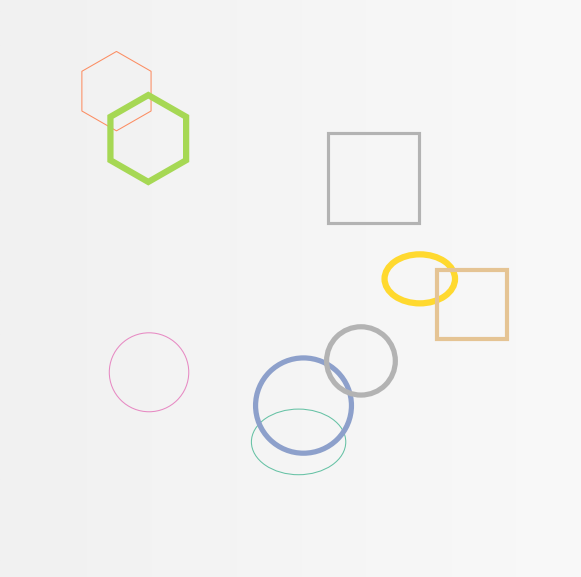[{"shape": "oval", "thickness": 0.5, "radius": 0.41, "center": [0.514, 0.234]}, {"shape": "hexagon", "thickness": 0.5, "radius": 0.34, "center": [0.2, 0.841]}, {"shape": "circle", "thickness": 2.5, "radius": 0.41, "center": [0.522, 0.297]}, {"shape": "circle", "thickness": 0.5, "radius": 0.34, "center": [0.256, 0.354]}, {"shape": "hexagon", "thickness": 3, "radius": 0.38, "center": [0.255, 0.759]}, {"shape": "oval", "thickness": 3, "radius": 0.3, "center": [0.722, 0.516]}, {"shape": "square", "thickness": 2, "radius": 0.3, "center": [0.812, 0.471]}, {"shape": "circle", "thickness": 2.5, "radius": 0.3, "center": [0.621, 0.374]}, {"shape": "square", "thickness": 1.5, "radius": 0.39, "center": [0.642, 0.692]}]